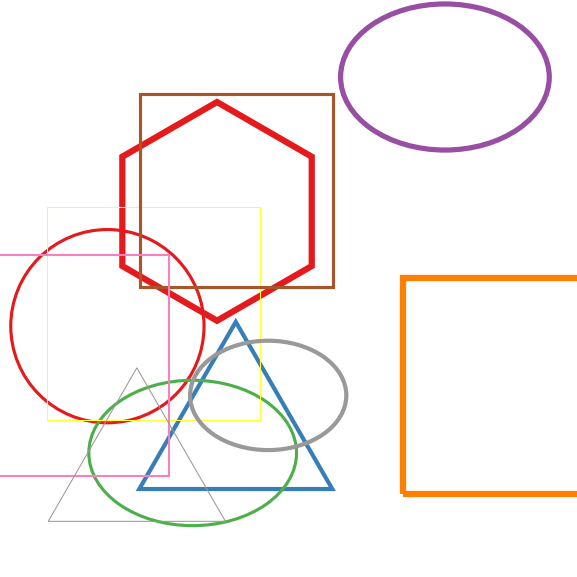[{"shape": "hexagon", "thickness": 3, "radius": 0.95, "center": [0.376, 0.633]}, {"shape": "circle", "thickness": 1.5, "radius": 0.84, "center": [0.186, 0.434]}, {"shape": "triangle", "thickness": 2, "radius": 0.96, "center": [0.408, 0.249]}, {"shape": "oval", "thickness": 1.5, "radius": 0.9, "center": [0.334, 0.215]}, {"shape": "oval", "thickness": 2.5, "radius": 0.9, "center": [0.77, 0.866]}, {"shape": "square", "thickness": 3, "radius": 0.93, "center": [0.885, 0.331]}, {"shape": "square", "thickness": 0.5, "radius": 0.92, "center": [0.266, 0.457]}, {"shape": "square", "thickness": 1.5, "radius": 0.84, "center": [0.409, 0.67]}, {"shape": "square", "thickness": 1, "radius": 0.96, "center": [0.101, 0.366]}, {"shape": "oval", "thickness": 2, "radius": 0.68, "center": [0.464, 0.314]}, {"shape": "triangle", "thickness": 0.5, "radius": 0.89, "center": [0.237, 0.185]}]